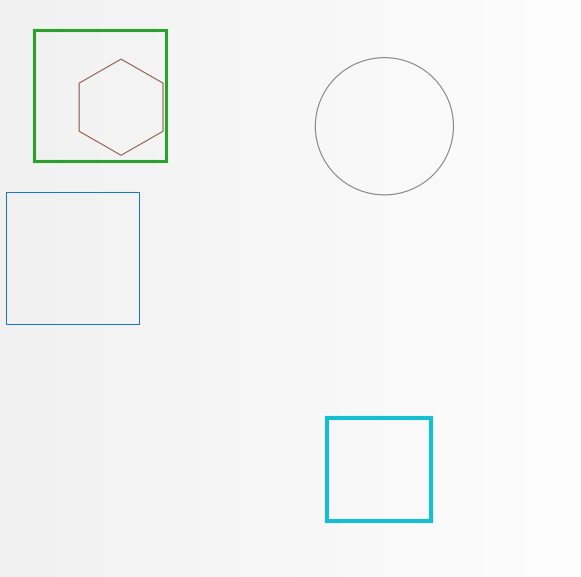[{"shape": "square", "thickness": 0.5, "radius": 0.57, "center": [0.125, 0.552]}, {"shape": "square", "thickness": 1.5, "radius": 0.56, "center": [0.172, 0.834]}, {"shape": "hexagon", "thickness": 0.5, "radius": 0.42, "center": [0.208, 0.814]}, {"shape": "circle", "thickness": 0.5, "radius": 0.59, "center": [0.661, 0.78]}, {"shape": "square", "thickness": 2, "radius": 0.45, "center": [0.651, 0.187]}]